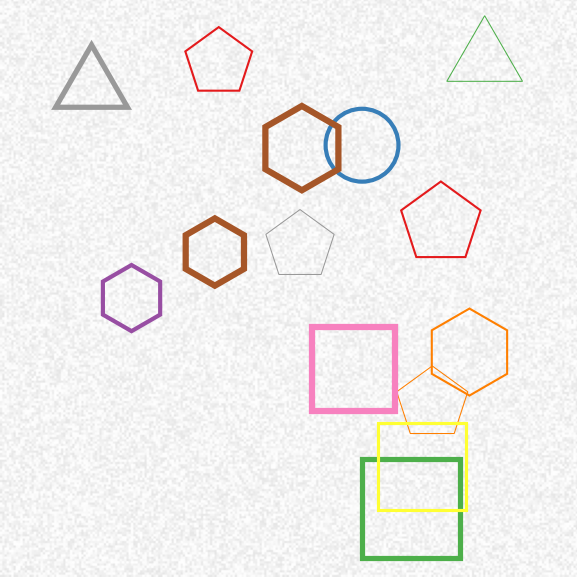[{"shape": "pentagon", "thickness": 1, "radius": 0.3, "center": [0.379, 0.891]}, {"shape": "pentagon", "thickness": 1, "radius": 0.36, "center": [0.763, 0.613]}, {"shape": "circle", "thickness": 2, "radius": 0.32, "center": [0.627, 0.748]}, {"shape": "triangle", "thickness": 0.5, "radius": 0.38, "center": [0.839, 0.896]}, {"shape": "square", "thickness": 2.5, "radius": 0.43, "center": [0.712, 0.119]}, {"shape": "hexagon", "thickness": 2, "radius": 0.29, "center": [0.228, 0.483]}, {"shape": "pentagon", "thickness": 0.5, "radius": 0.32, "center": [0.748, 0.301]}, {"shape": "hexagon", "thickness": 1, "radius": 0.38, "center": [0.813, 0.39]}, {"shape": "square", "thickness": 1.5, "radius": 0.38, "center": [0.731, 0.192]}, {"shape": "hexagon", "thickness": 3, "radius": 0.36, "center": [0.523, 0.743]}, {"shape": "hexagon", "thickness": 3, "radius": 0.29, "center": [0.372, 0.563]}, {"shape": "square", "thickness": 3, "radius": 0.36, "center": [0.612, 0.36]}, {"shape": "pentagon", "thickness": 0.5, "radius": 0.31, "center": [0.519, 0.574]}, {"shape": "triangle", "thickness": 2.5, "radius": 0.36, "center": [0.159, 0.849]}]